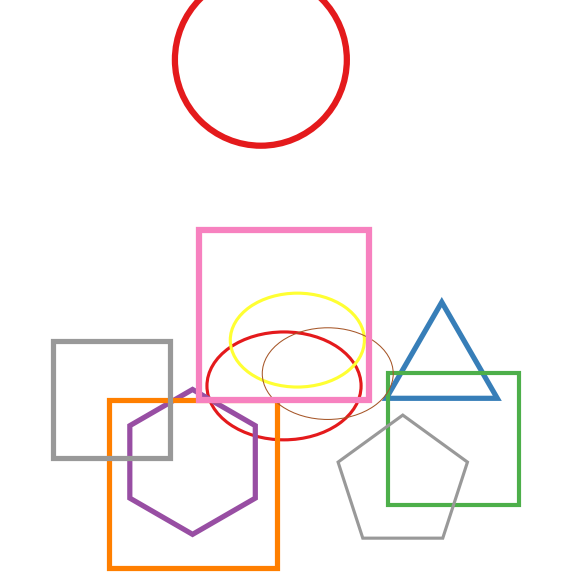[{"shape": "oval", "thickness": 1.5, "radius": 0.67, "center": [0.492, 0.331]}, {"shape": "circle", "thickness": 3, "radius": 0.74, "center": [0.452, 0.896]}, {"shape": "triangle", "thickness": 2.5, "radius": 0.55, "center": [0.765, 0.365]}, {"shape": "square", "thickness": 2, "radius": 0.57, "center": [0.786, 0.239]}, {"shape": "hexagon", "thickness": 2.5, "radius": 0.63, "center": [0.333, 0.199]}, {"shape": "square", "thickness": 2.5, "radius": 0.72, "center": [0.334, 0.161]}, {"shape": "oval", "thickness": 1.5, "radius": 0.58, "center": [0.515, 0.41]}, {"shape": "oval", "thickness": 0.5, "radius": 0.57, "center": [0.568, 0.352]}, {"shape": "square", "thickness": 3, "radius": 0.74, "center": [0.492, 0.454]}, {"shape": "square", "thickness": 2.5, "radius": 0.51, "center": [0.193, 0.307]}, {"shape": "pentagon", "thickness": 1.5, "radius": 0.59, "center": [0.697, 0.163]}]